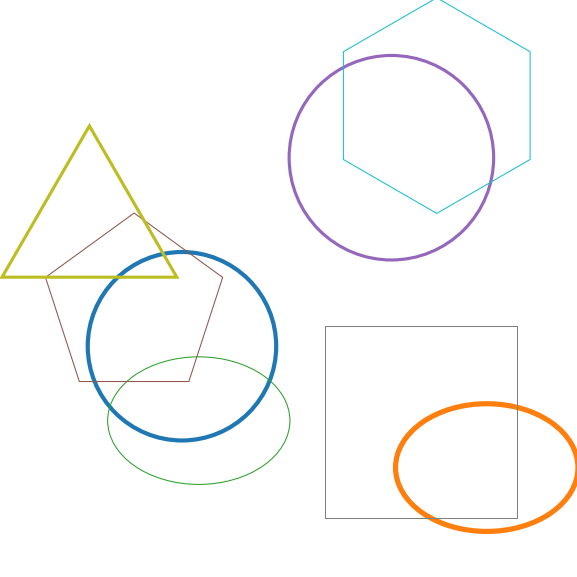[{"shape": "circle", "thickness": 2, "radius": 0.82, "center": [0.315, 0.4]}, {"shape": "oval", "thickness": 2.5, "radius": 0.79, "center": [0.843, 0.189]}, {"shape": "oval", "thickness": 0.5, "radius": 0.79, "center": [0.344, 0.271]}, {"shape": "circle", "thickness": 1.5, "radius": 0.89, "center": [0.678, 0.726]}, {"shape": "pentagon", "thickness": 0.5, "radius": 0.81, "center": [0.232, 0.469]}, {"shape": "square", "thickness": 0.5, "radius": 0.83, "center": [0.729, 0.269]}, {"shape": "triangle", "thickness": 1.5, "radius": 0.87, "center": [0.155, 0.607]}, {"shape": "hexagon", "thickness": 0.5, "radius": 0.93, "center": [0.756, 0.816]}]